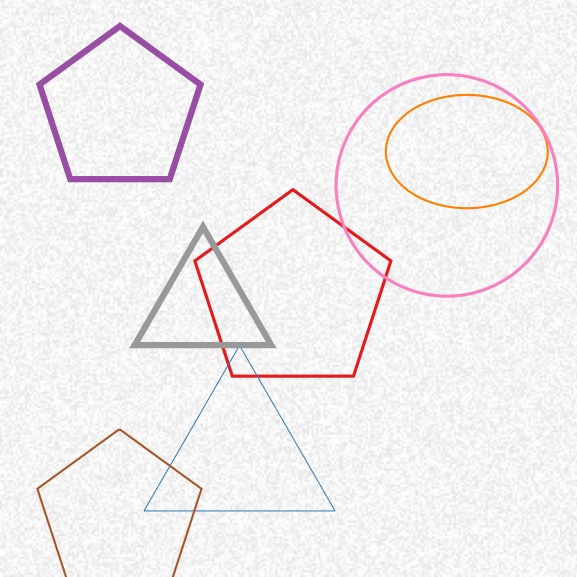[{"shape": "pentagon", "thickness": 1.5, "radius": 0.89, "center": [0.507, 0.492]}, {"shape": "triangle", "thickness": 0.5, "radius": 0.96, "center": [0.415, 0.21]}, {"shape": "pentagon", "thickness": 3, "radius": 0.73, "center": [0.208, 0.807]}, {"shape": "oval", "thickness": 1, "radius": 0.7, "center": [0.808, 0.737]}, {"shape": "pentagon", "thickness": 1, "radius": 0.75, "center": [0.207, 0.107]}, {"shape": "circle", "thickness": 1.5, "radius": 0.96, "center": [0.774, 0.678]}, {"shape": "triangle", "thickness": 3, "radius": 0.68, "center": [0.352, 0.47]}]